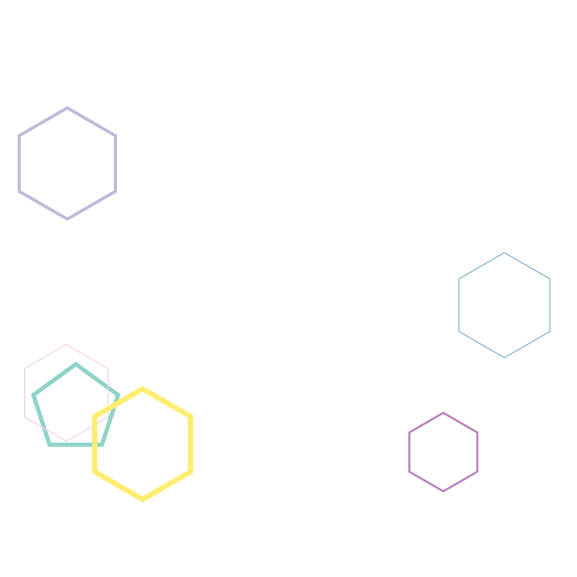[{"shape": "pentagon", "thickness": 2, "radius": 0.39, "center": [0.131, 0.291]}, {"shape": "hexagon", "thickness": 1.5, "radius": 0.48, "center": [0.117, 0.716]}, {"shape": "hexagon", "thickness": 0.5, "radius": 0.45, "center": [0.873, 0.471]}, {"shape": "hexagon", "thickness": 0.5, "radius": 0.42, "center": [0.115, 0.319]}, {"shape": "hexagon", "thickness": 1, "radius": 0.34, "center": [0.768, 0.216]}, {"shape": "hexagon", "thickness": 2.5, "radius": 0.48, "center": [0.247, 0.23]}]